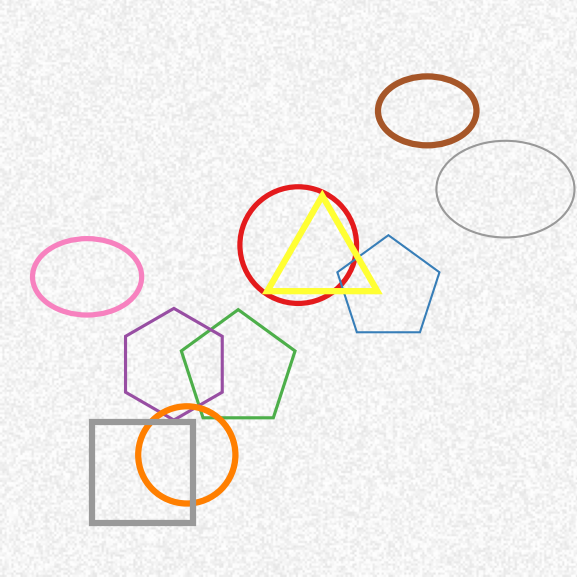[{"shape": "circle", "thickness": 2.5, "radius": 0.51, "center": [0.516, 0.575]}, {"shape": "pentagon", "thickness": 1, "radius": 0.46, "center": [0.673, 0.499]}, {"shape": "pentagon", "thickness": 1.5, "radius": 0.52, "center": [0.412, 0.359]}, {"shape": "hexagon", "thickness": 1.5, "radius": 0.48, "center": [0.301, 0.368]}, {"shape": "circle", "thickness": 3, "radius": 0.42, "center": [0.323, 0.211]}, {"shape": "triangle", "thickness": 3, "radius": 0.55, "center": [0.558, 0.55]}, {"shape": "oval", "thickness": 3, "radius": 0.43, "center": [0.74, 0.807]}, {"shape": "oval", "thickness": 2.5, "radius": 0.47, "center": [0.151, 0.52]}, {"shape": "square", "thickness": 3, "radius": 0.44, "center": [0.247, 0.18]}, {"shape": "oval", "thickness": 1, "radius": 0.6, "center": [0.875, 0.672]}]